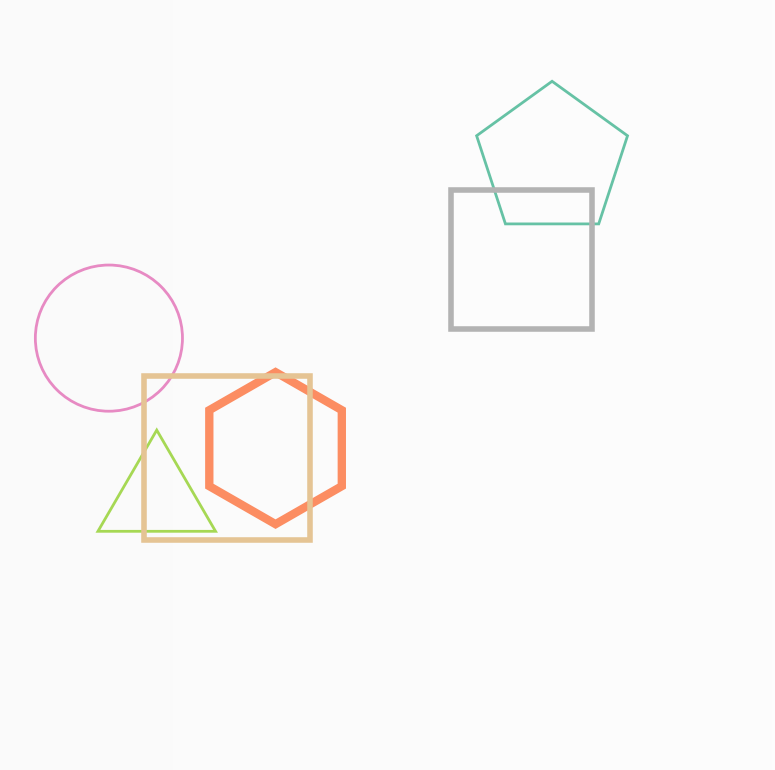[{"shape": "pentagon", "thickness": 1, "radius": 0.51, "center": [0.712, 0.792]}, {"shape": "hexagon", "thickness": 3, "radius": 0.49, "center": [0.356, 0.418]}, {"shape": "circle", "thickness": 1, "radius": 0.47, "center": [0.141, 0.561]}, {"shape": "triangle", "thickness": 1, "radius": 0.44, "center": [0.202, 0.354]}, {"shape": "square", "thickness": 2, "radius": 0.53, "center": [0.293, 0.405]}, {"shape": "square", "thickness": 2, "radius": 0.45, "center": [0.673, 0.663]}]